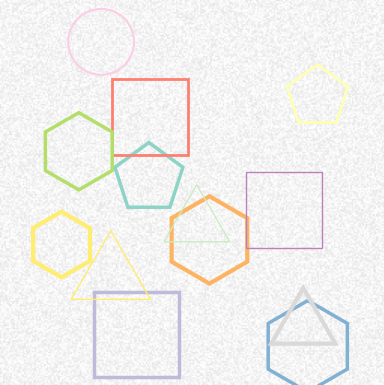[{"shape": "pentagon", "thickness": 2.5, "radius": 0.46, "center": [0.387, 0.537]}, {"shape": "pentagon", "thickness": 2, "radius": 0.42, "center": [0.825, 0.749]}, {"shape": "square", "thickness": 2.5, "radius": 0.55, "center": [0.354, 0.132]}, {"shape": "square", "thickness": 2, "radius": 0.49, "center": [0.389, 0.695]}, {"shape": "hexagon", "thickness": 2.5, "radius": 0.59, "center": [0.799, 0.101]}, {"shape": "hexagon", "thickness": 3, "radius": 0.57, "center": [0.544, 0.377]}, {"shape": "hexagon", "thickness": 2.5, "radius": 0.5, "center": [0.205, 0.607]}, {"shape": "circle", "thickness": 1.5, "radius": 0.43, "center": [0.263, 0.891]}, {"shape": "triangle", "thickness": 3, "radius": 0.48, "center": [0.788, 0.156]}, {"shape": "square", "thickness": 1, "radius": 0.49, "center": [0.737, 0.454]}, {"shape": "triangle", "thickness": 1, "radius": 0.49, "center": [0.511, 0.421]}, {"shape": "hexagon", "thickness": 3, "radius": 0.43, "center": [0.16, 0.365]}, {"shape": "triangle", "thickness": 1, "radius": 0.59, "center": [0.288, 0.282]}]